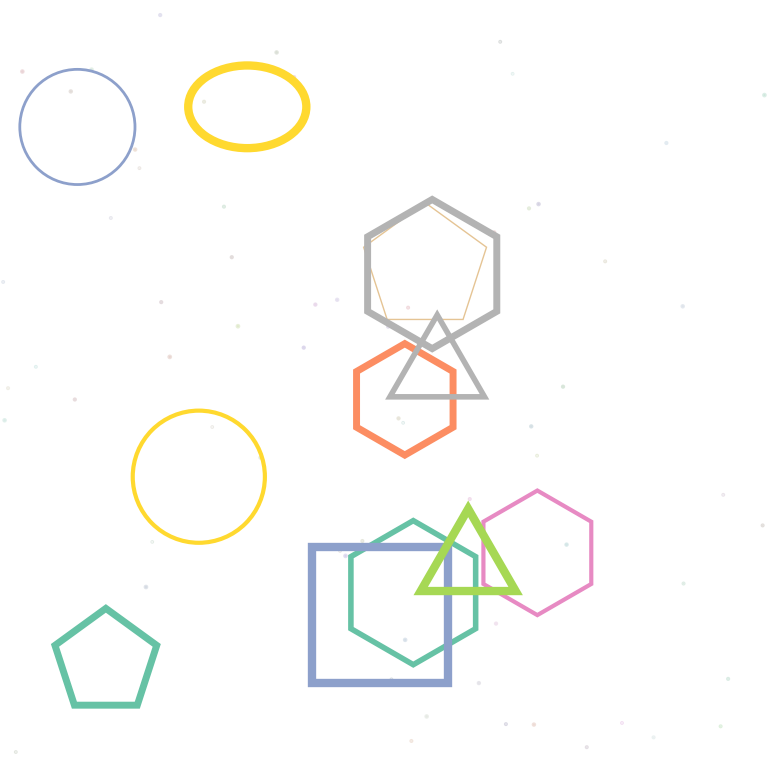[{"shape": "pentagon", "thickness": 2.5, "radius": 0.35, "center": [0.137, 0.14]}, {"shape": "hexagon", "thickness": 2, "radius": 0.47, "center": [0.537, 0.23]}, {"shape": "hexagon", "thickness": 2.5, "radius": 0.36, "center": [0.526, 0.481]}, {"shape": "square", "thickness": 3, "radius": 0.44, "center": [0.493, 0.201]}, {"shape": "circle", "thickness": 1, "radius": 0.37, "center": [0.101, 0.835]}, {"shape": "hexagon", "thickness": 1.5, "radius": 0.4, "center": [0.698, 0.282]}, {"shape": "triangle", "thickness": 3, "radius": 0.36, "center": [0.608, 0.268]}, {"shape": "circle", "thickness": 1.5, "radius": 0.43, "center": [0.258, 0.381]}, {"shape": "oval", "thickness": 3, "radius": 0.38, "center": [0.321, 0.861]}, {"shape": "pentagon", "thickness": 0.5, "radius": 0.42, "center": [0.552, 0.653]}, {"shape": "triangle", "thickness": 2, "radius": 0.35, "center": [0.568, 0.52]}, {"shape": "hexagon", "thickness": 2.5, "radius": 0.48, "center": [0.561, 0.644]}]